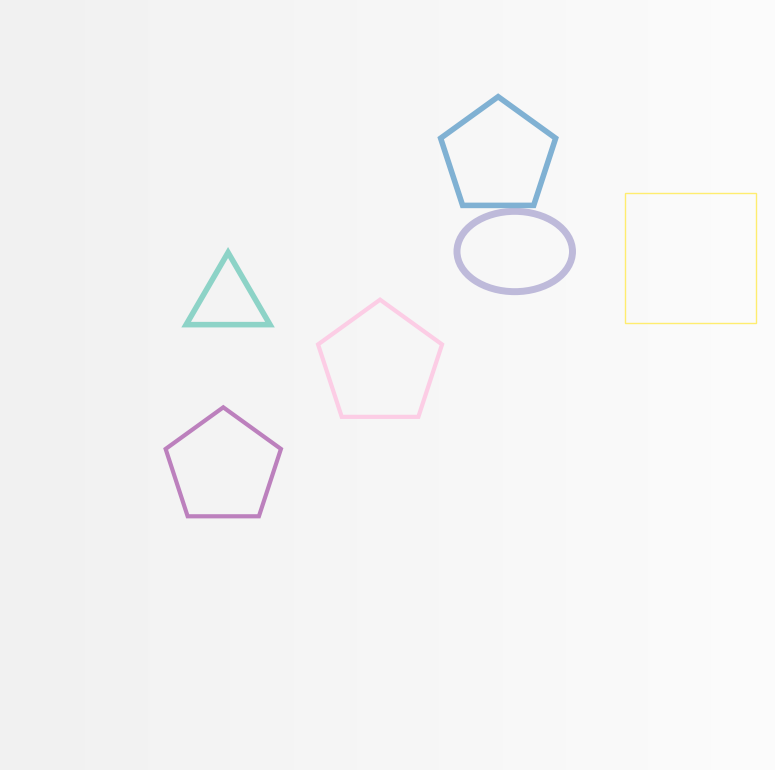[{"shape": "triangle", "thickness": 2, "radius": 0.31, "center": [0.294, 0.61]}, {"shape": "oval", "thickness": 2.5, "radius": 0.37, "center": [0.664, 0.673]}, {"shape": "pentagon", "thickness": 2, "radius": 0.39, "center": [0.643, 0.796]}, {"shape": "pentagon", "thickness": 1.5, "radius": 0.42, "center": [0.49, 0.527]}, {"shape": "pentagon", "thickness": 1.5, "radius": 0.39, "center": [0.288, 0.393]}, {"shape": "square", "thickness": 0.5, "radius": 0.42, "center": [0.891, 0.665]}]